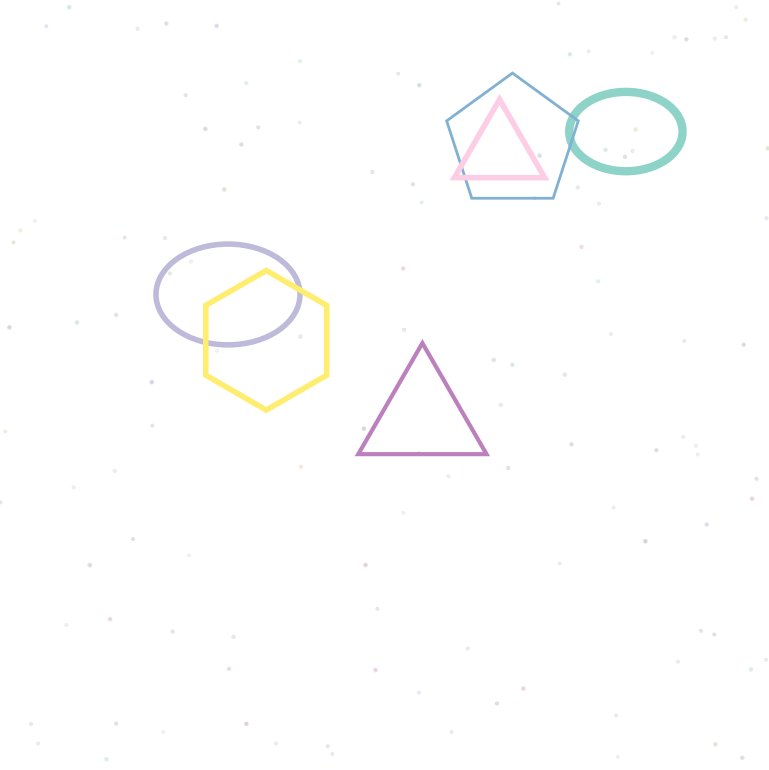[{"shape": "oval", "thickness": 3, "radius": 0.37, "center": [0.813, 0.829]}, {"shape": "oval", "thickness": 2, "radius": 0.47, "center": [0.296, 0.618]}, {"shape": "pentagon", "thickness": 1, "radius": 0.45, "center": [0.666, 0.815]}, {"shape": "triangle", "thickness": 2, "radius": 0.34, "center": [0.649, 0.803]}, {"shape": "triangle", "thickness": 1.5, "radius": 0.48, "center": [0.549, 0.458]}, {"shape": "hexagon", "thickness": 2, "radius": 0.45, "center": [0.346, 0.558]}]